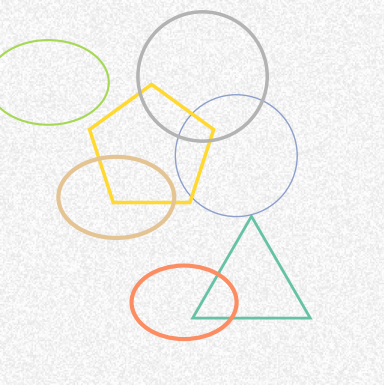[{"shape": "triangle", "thickness": 2, "radius": 0.88, "center": [0.653, 0.262]}, {"shape": "oval", "thickness": 3, "radius": 0.68, "center": [0.478, 0.215]}, {"shape": "circle", "thickness": 1, "radius": 0.79, "center": [0.614, 0.596]}, {"shape": "oval", "thickness": 1.5, "radius": 0.79, "center": [0.125, 0.786]}, {"shape": "pentagon", "thickness": 2.5, "radius": 0.85, "center": [0.394, 0.611]}, {"shape": "oval", "thickness": 3, "radius": 0.75, "center": [0.302, 0.487]}, {"shape": "circle", "thickness": 2.5, "radius": 0.84, "center": [0.526, 0.801]}]